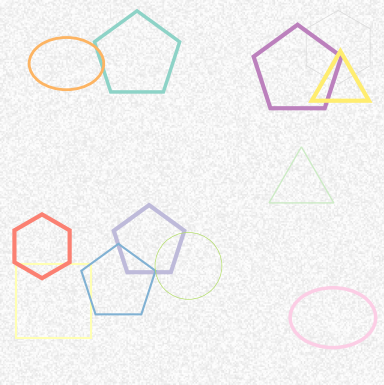[{"shape": "pentagon", "thickness": 2.5, "radius": 0.58, "center": [0.356, 0.855]}, {"shape": "square", "thickness": 1.5, "radius": 0.49, "center": [0.139, 0.218]}, {"shape": "pentagon", "thickness": 3, "radius": 0.48, "center": [0.387, 0.371]}, {"shape": "hexagon", "thickness": 3, "radius": 0.41, "center": [0.109, 0.36]}, {"shape": "pentagon", "thickness": 1.5, "radius": 0.51, "center": [0.308, 0.265]}, {"shape": "oval", "thickness": 2, "radius": 0.48, "center": [0.173, 0.835]}, {"shape": "circle", "thickness": 0.5, "radius": 0.43, "center": [0.489, 0.309]}, {"shape": "oval", "thickness": 2.5, "radius": 0.56, "center": [0.865, 0.175]}, {"shape": "hexagon", "thickness": 0.5, "radius": 0.48, "center": [0.878, 0.877]}, {"shape": "pentagon", "thickness": 3, "radius": 0.6, "center": [0.773, 0.816]}, {"shape": "triangle", "thickness": 1, "radius": 0.49, "center": [0.783, 0.522]}, {"shape": "triangle", "thickness": 3, "radius": 0.43, "center": [0.884, 0.781]}]